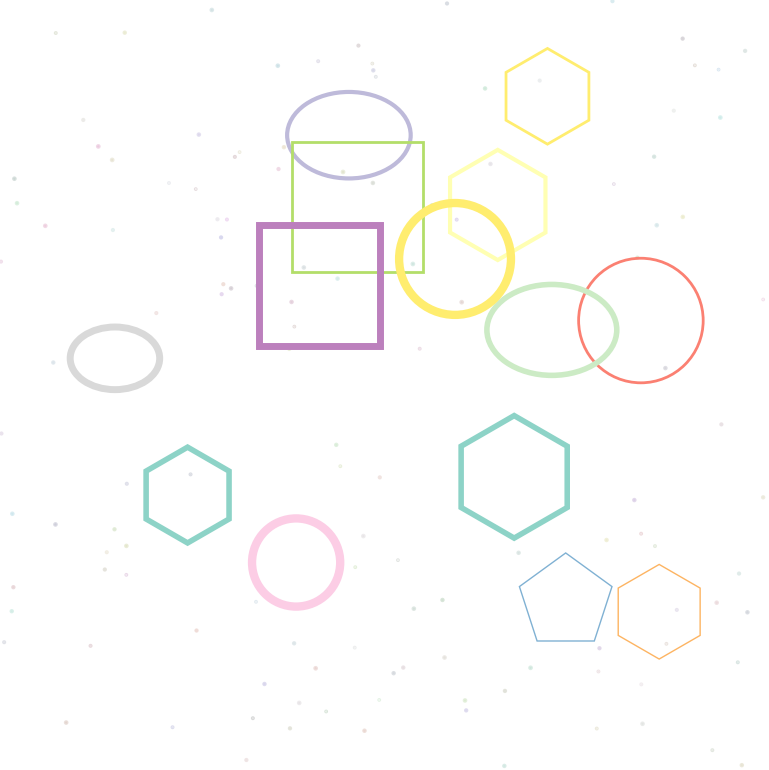[{"shape": "hexagon", "thickness": 2, "radius": 0.4, "center": [0.668, 0.381]}, {"shape": "hexagon", "thickness": 2, "radius": 0.31, "center": [0.244, 0.357]}, {"shape": "hexagon", "thickness": 1.5, "radius": 0.36, "center": [0.646, 0.734]}, {"shape": "oval", "thickness": 1.5, "radius": 0.4, "center": [0.453, 0.824]}, {"shape": "circle", "thickness": 1, "radius": 0.4, "center": [0.832, 0.584]}, {"shape": "pentagon", "thickness": 0.5, "radius": 0.32, "center": [0.735, 0.219]}, {"shape": "hexagon", "thickness": 0.5, "radius": 0.31, "center": [0.856, 0.206]}, {"shape": "square", "thickness": 1, "radius": 0.42, "center": [0.464, 0.731]}, {"shape": "circle", "thickness": 3, "radius": 0.29, "center": [0.385, 0.269]}, {"shape": "oval", "thickness": 2.5, "radius": 0.29, "center": [0.149, 0.535]}, {"shape": "square", "thickness": 2.5, "radius": 0.39, "center": [0.415, 0.629]}, {"shape": "oval", "thickness": 2, "radius": 0.42, "center": [0.717, 0.572]}, {"shape": "hexagon", "thickness": 1, "radius": 0.31, "center": [0.711, 0.875]}, {"shape": "circle", "thickness": 3, "radius": 0.36, "center": [0.591, 0.664]}]